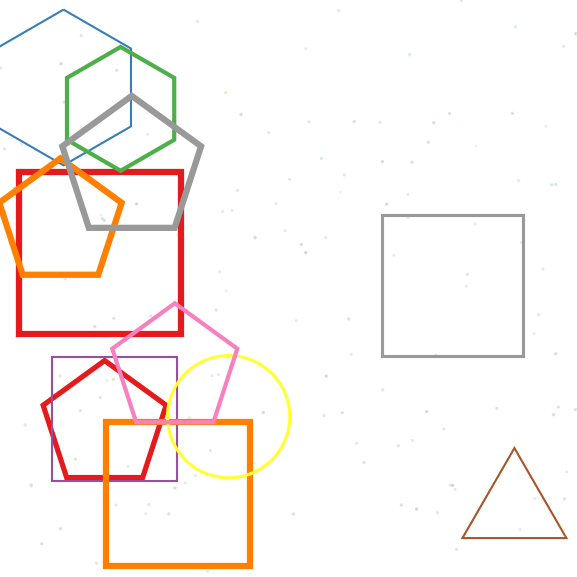[{"shape": "square", "thickness": 3, "radius": 0.7, "center": [0.173, 0.561]}, {"shape": "pentagon", "thickness": 2.5, "radius": 0.56, "center": [0.181, 0.263]}, {"shape": "hexagon", "thickness": 1, "radius": 0.67, "center": [0.11, 0.848]}, {"shape": "hexagon", "thickness": 2, "radius": 0.54, "center": [0.209, 0.811]}, {"shape": "square", "thickness": 1, "radius": 0.54, "center": [0.198, 0.274]}, {"shape": "pentagon", "thickness": 3, "radius": 0.56, "center": [0.105, 0.614]}, {"shape": "square", "thickness": 3, "radius": 0.63, "center": [0.308, 0.143]}, {"shape": "circle", "thickness": 1.5, "radius": 0.53, "center": [0.396, 0.278]}, {"shape": "triangle", "thickness": 1, "radius": 0.52, "center": [0.891, 0.119]}, {"shape": "pentagon", "thickness": 2, "radius": 0.57, "center": [0.303, 0.36]}, {"shape": "square", "thickness": 1.5, "radius": 0.61, "center": [0.784, 0.505]}, {"shape": "pentagon", "thickness": 3, "radius": 0.63, "center": [0.228, 0.707]}]